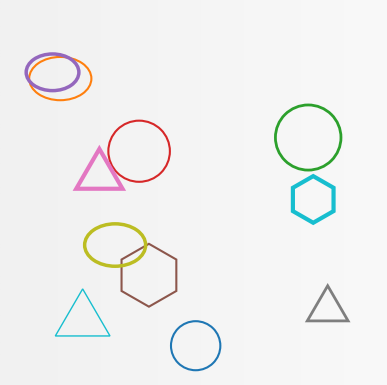[{"shape": "circle", "thickness": 1.5, "radius": 0.32, "center": [0.505, 0.102]}, {"shape": "oval", "thickness": 1.5, "radius": 0.4, "center": [0.156, 0.796]}, {"shape": "circle", "thickness": 2, "radius": 0.42, "center": [0.795, 0.643]}, {"shape": "circle", "thickness": 1.5, "radius": 0.4, "center": [0.359, 0.607]}, {"shape": "oval", "thickness": 2.5, "radius": 0.34, "center": [0.136, 0.812]}, {"shape": "hexagon", "thickness": 1.5, "radius": 0.41, "center": [0.384, 0.285]}, {"shape": "triangle", "thickness": 3, "radius": 0.34, "center": [0.256, 0.544]}, {"shape": "triangle", "thickness": 2, "radius": 0.3, "center": [0.846, 0.197]}, {"shape": "oval", "thickness": 2.5, "radius": 0.39, "center": [0.297, 0.364]}, {"shape": "triangle", "thickness": 1, "radius": 0.41, "center": [0.213, 0.168]}, {"shape": "hexagon", "thickness": 3, "radius": 0.3, "center": [0.808, 0.482]}]